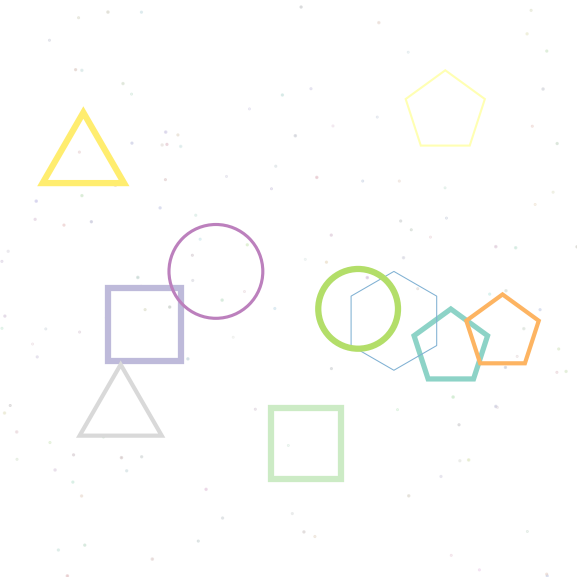[{"shape": "pentagon", "thickness": 2.5, "radius": 0.33, "center": [0.781, 0.397]}, {"shape": "pentagon", "thickness": 1, "radius": 0.36, "center": [0.771, 0.805]}, {"shape": "square", "thickness": 3, "radius": 0.32, "center": [0.25, 0.437]}, {"shape": "hexagon", "thickness": 0.5, "radius": 0.43, "center": [0.682, 0.444]}, {"shape": "pentagon", "thickness": 2, "radius": 0.33, "center": [0.87, 0.423]}, {"shape": "circle", "thickness": 3, "radius": 0.35, "center": [0.62, 0.464]}, {"shape": "triangle", "thickness": 2, "radius": 0.41, "center": [0.209, 0.286]}, {"shape": "circle", "thickness": 1.5, "radius": 0.41, "center": [0.374, 0.529]}, {"shape": "square", "thickness": 3, "radius": 0.31, "center": [0.53, 0.232]}, {"shape": "triangle", "thickness": 3, "radius": 0.41, "center": [0.144, 0.723]}]